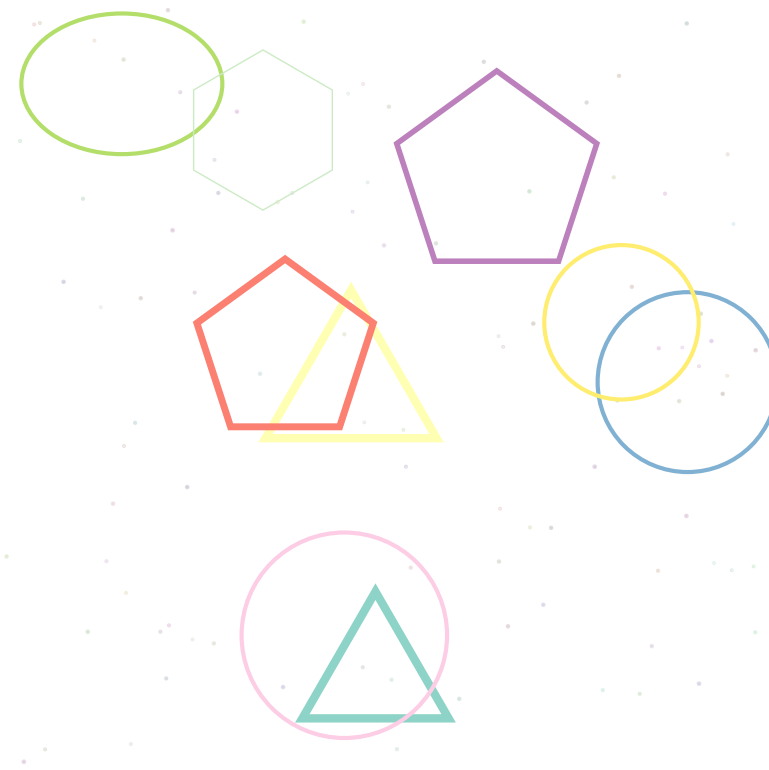[{"shape": "triangle", "thickness": 3, "radius": 0.55, "center": [0.488, 0.122]}, {"shape": "triangle", "thickness": 3, "radius": 0.64, "center": [0.456, 0.495]}, {"shape": "pentagon", "thickness": 2.5, "radius": 0.6, "center": [0.37, 0.543]}, {"shape": "circle", "thickness": 1.5, "radius": 0.58, "center": [0.893, 0.504]}, {"shape": "oval", "thickness": 1.5, "radius": 0.65, "center": [0.158, 0.891]}, {"shape": "circle", "thickness": 1.5, "radius": 0.67, "center": [0.447, 0.175]}, {"shape": "pentagon", "thickness": 2, "radius": 0.68, "center": [0.645, 0.771]}, {"shape": "hexagon", "thickness": 0.5, "radius": 0.52, "center": [0.342, 0.831]}, {"shape": "circle", "thickness": 1.5, "radius": 0.5, "center": [0.807, 0.581]}]